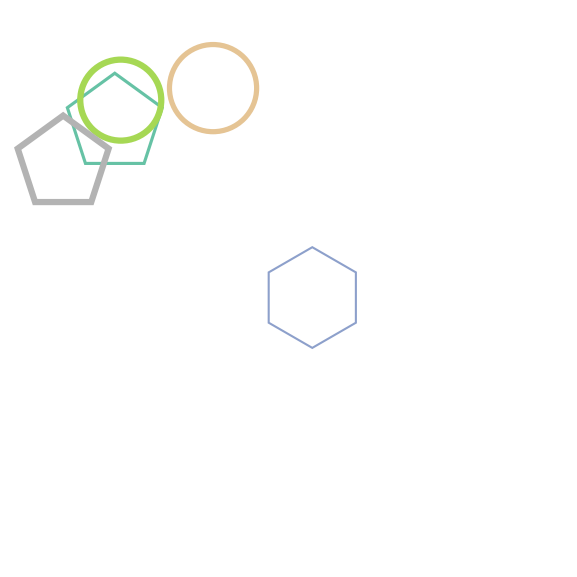[{"shape": "pentagon", "thickness": 1.5, "radius": 0.43, "center": [0.199, 0.786]}, {"shape": "hexagon", "thickness": 1, "radius": 0.44, "center": [0.541, 0.484]}, {"shape": "circle", "thickness": 3, "radius": 0.35, "center": [0.209, 0.826]}, {"shape": "circle", "thickness": 2.5, "radius": 0.38, "center": [0.369, 0.847]}, {"shape": "pentagon", "thickness": 3, "radius": 0.41, "center": [0.109, 0.716]}]